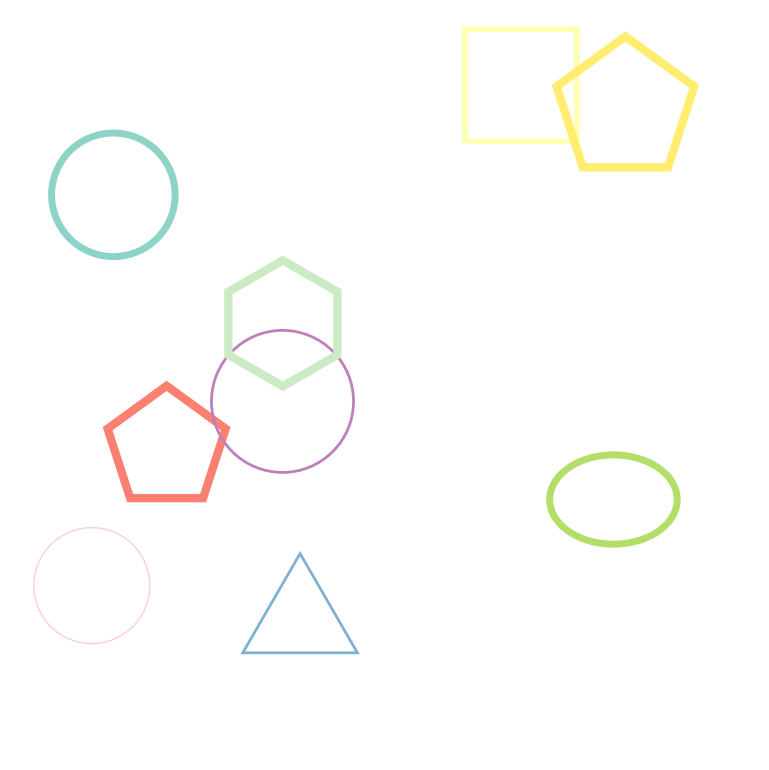[{"shape": "circle", "thickness": 2.5, "radius": 0.4, "center": [0.147, 0.747]}, {"shape": "square", "thickness": 2, "radius": 0.36, "center": [0.676, 0.889]}, {"shape": "pentagon", "thickness": 3, "radius": 0.4, "center": [0.216, 0.418]}, {"shape": "triangle", "thickness": 1, "radius": 0.43, "center": [0.39, 0.195]}, {"shape": "oval", "thickness": 2.5, "radius": 0.41, "center": [0.797, 0.351]}, {"shape": "circle", "thickness": 0.5, "radius": 0.38, "center": [0.119, 0.239]}, {"shape": "circle", "thickness": 1, "radius": 0.46, "center": [0.367, 0.479]}, {"shape": "hexagon", "thickness": 3, "radius": 0.41, "center": [0.367, 0.58]}, {"shape": "pentagon", "thickness": 3, "radius": 0.47, "center": [0.812, 0.859]}]